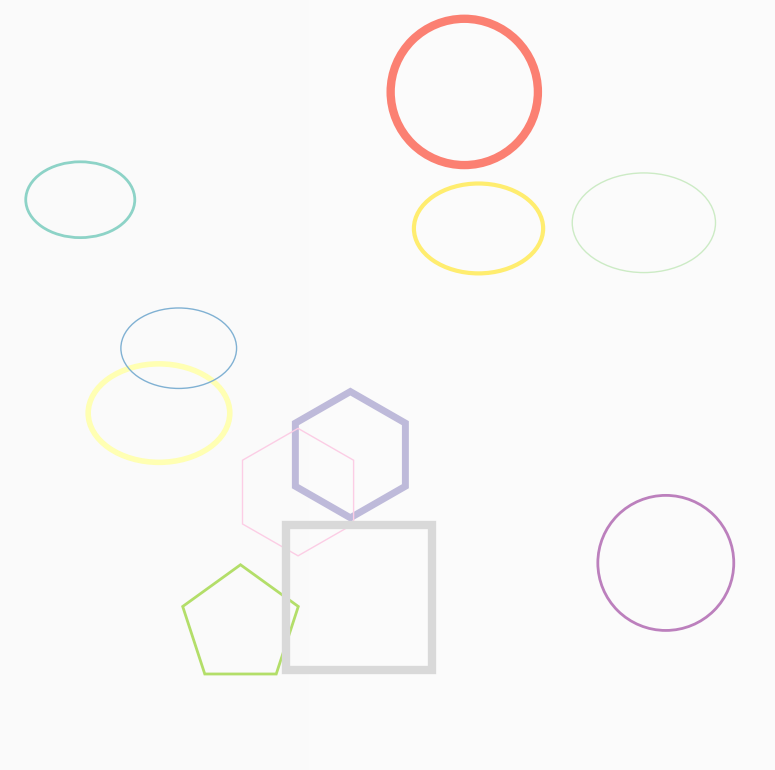[{"shape": "oval", "thickness": 1, "radius": 0.35, "center": [0.104, 0.741]}, {"shape": "oval", "thickness": 2, "radius": 0.46, "center": [0.205, 0.464]}, {"shape": "hexagon", "thickness": 2.5, "radius": 0.41, "center": [0.452, 0.409]}, {"shape": "circle", "thickness": 3, "radius": 0.48, "center": [0.599, 0.881]}, {"shape": "oval", "thickness": 0.5, "radius": 0.37, "center": [0.231, 0.548]}, {"shape": "pentagon", "thickness": 1, "radius": 0.39, "center": [0.31, 0.188]}, {"shape": "hexagon", "thickness": 0.5, "radius": 0.41, "center": [0.385, 0.361]}, {"shape": "square", "thickness": 3, "radius": 0.47, "center": [0.464, 0.225]}, {"shape": "circle", "thickness": 1, "radius": 0.44, "center": [0.859, 0.269]}, {"shape": "oval", "thickness": 0.5, "radius": 0.46, "center": [0.831, 0.711]}, {"shape": "oval", "thickness": 1.5, "radius": 0.42, "center": [0.617, 0.703]}]